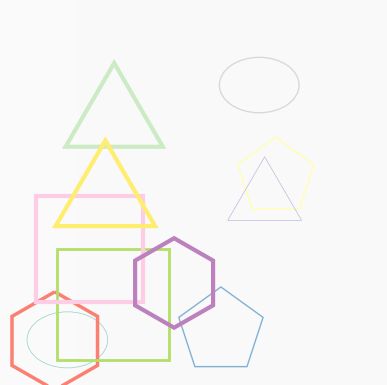[{"shape": "oval", "thickness": 0.5, "radius": 0.52, "center": [0.174, 0.117]}, {"shape": "pentagon", "thickness": 1, "radius": 0.52, "center": [0.712, 0.54]}, {"shape": "triangle", "thickness": 0.5, "radius": 0.55, "center": [0.683, 0.483]}, {"shape": "hexagon", "thickness": 2.5, "radius": 0.64, "center": [0.141, 0.115]}, {"shape": "pentagon", "thickness": 1, "radius": 0.57, "center": [0.57, 0.14]}, {"shape": "square", "thickness": 2, "radius": 0.72, "center": [0.292, 0.209]}, {"shape": "square", "thickness": 3, "radius": 0.69, "center": [0.232, 0.353]}, {"shape": "oval", "thickness": 1, "radius": 0.51, "center": [0.669, 0.779]}, {"shape": "hexagon", "thickness": 3, "radius": 0.58, "center": [0.449, 0.265]}, {"shape": "triangle", "thickness": 3, "radius": 0.72, "center": [0.295, 0.691]}, {"shape": "triangle", "thickness": 3, "radius": 0.74, "center": [0.272, 0.487]}]